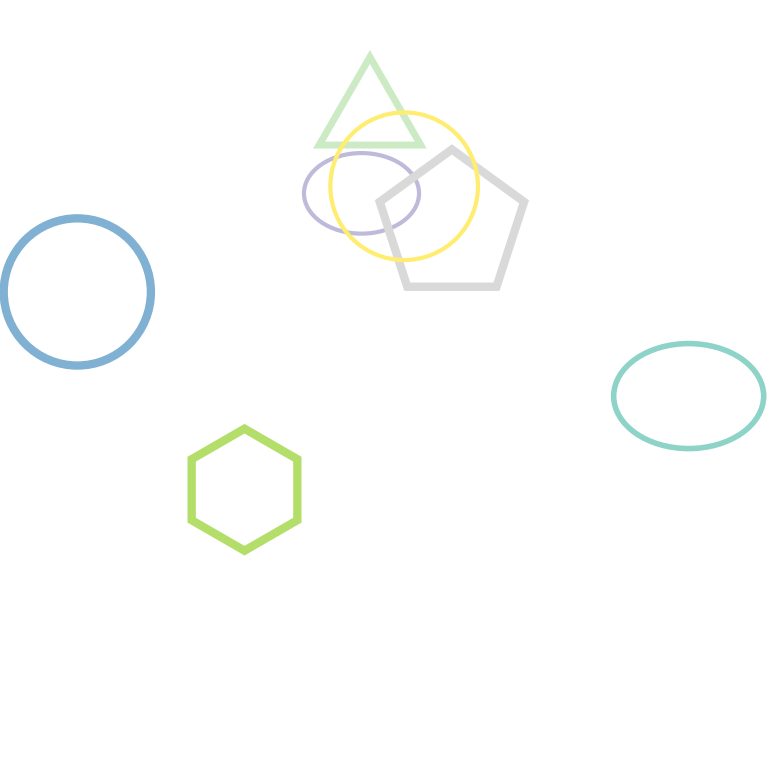[{"shape": "oval", "thickness": 2, "radius": 0.49, "center": [0.894, 0.486]}, {"shape": "oval", "thickness": 1.5, "radius": 0.37, "center": [0.469, 0.749]}, {"shape": "circle", "thickness": 3, "radius": 0.48, "center": [0.1, 0.621]}, {"shape": "hexagon", "thickness": 3, "radius": 0.4, "center": [0.318, 0.364]}, {"shape": "pentagon", "thickness": 3, "radius": 0.49, "center": [0.587, 0.707]}, {"shape": "triangle", "thickness": 2.5, "radius": 0.38, "center": [0.48, 0.85]}, {"shape": "circle", "thickness": 1.5, "radius": 0.48, "center": [0.525, 0.758]}]